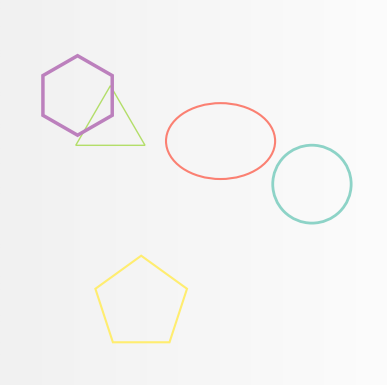[{"shape": "circle", "thickness": 2, "radius": 0.51, "center": [0.805, 0.522]}, {"shape": "oval", "thickness": 1.5, "radius": 0.7, "center": [0.569, 0.634]}, {"shape": "triangle", "thickness": 1, "radius": 0.52, "center": [0.285, 0.674]}, {"shape": "hexagon", "thickness": 2.5, "radius": 0.52, "center": [0.2, 0.752]}, {"shape": "pentagon", "thickness": 1.5, "radius": 0.62, "center": [0.364, 0.212]}]